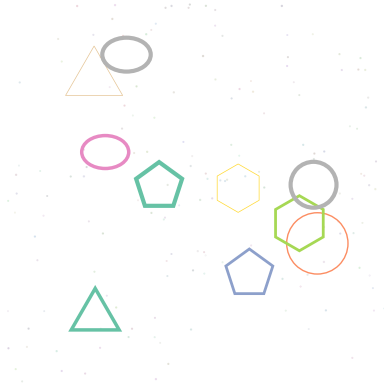[{"shape": "pentagon", "thickness": 3, "radius": 0.31, "center": [0.413, 0.516]}, {"shape": "triangle", "thickness": 2.5, "radius": 0.36, "center": [0.247, 0.179]}, {"shape": "circle", "thickness": 1, "radius": 0.4, "center": [0.824, 0.368]}, {"shape": "pentagon", "thickness": 2, "radius": 0.32, "center": [0.648, 0.289]}, {"shape": "oval", "thickness": 2.5, "radius": 0.31, "center": [0.273, 0.605]}, {"shape": "hexagon", "thickness": 2, "radius": 0.36, "center": [0.778, 0.42]}, {"shape": "hexagon", "thickness": 0.5, "radius": 0.31, "center": [0.619, 0.511]}, {"shape": "triangle", "thickness": 0.5, "radius": 0.43, "center": [0.244, 0.795]}, {"shape": "oval", "thickness": 3, "radius": 0.31, "center": [0.329, 0.858]}, {"shape": "circle", "thickness": 3, "radius": 0.3, "center": [0.814, 0.52]}]